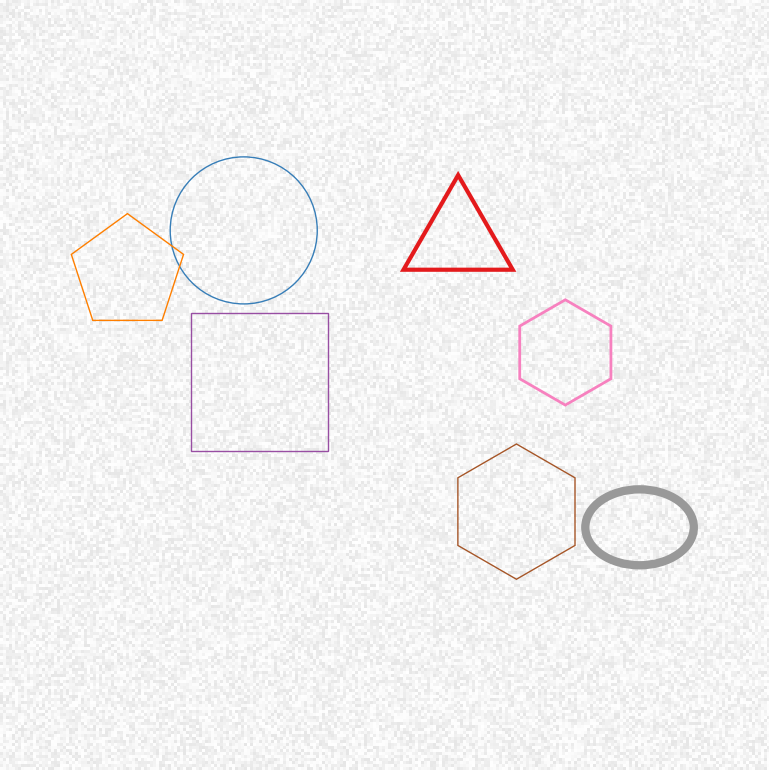[{"shape": "triangle", "thickness": 1.5, "radius": 0.41, "center": [0.595, 0.691]}, {"shape": "circle", "thickness": 0.5, "radius": 0.48, "center": [0.317, 0.701]}, {"shape": "square", "thickness": 0.5, "radius": 0.45, "center": [0.337, 0.504]}, {"shape": "pentagon", "thickness": 0.5, "radius": 0.38, "center": [0.166, 0.646]}, {"shape": "hexagon", "thickness": 0.5, "radius": 0.44, "center": [0.671, 0.336]}, {"shape": "hexagon", "thickness": 1, "radius": 0.34, "center": [0.734, 0.542]}, {"shape": "oval", "thickness": 3, "radius": 0.35, "center": [0.831, 0.315]}]